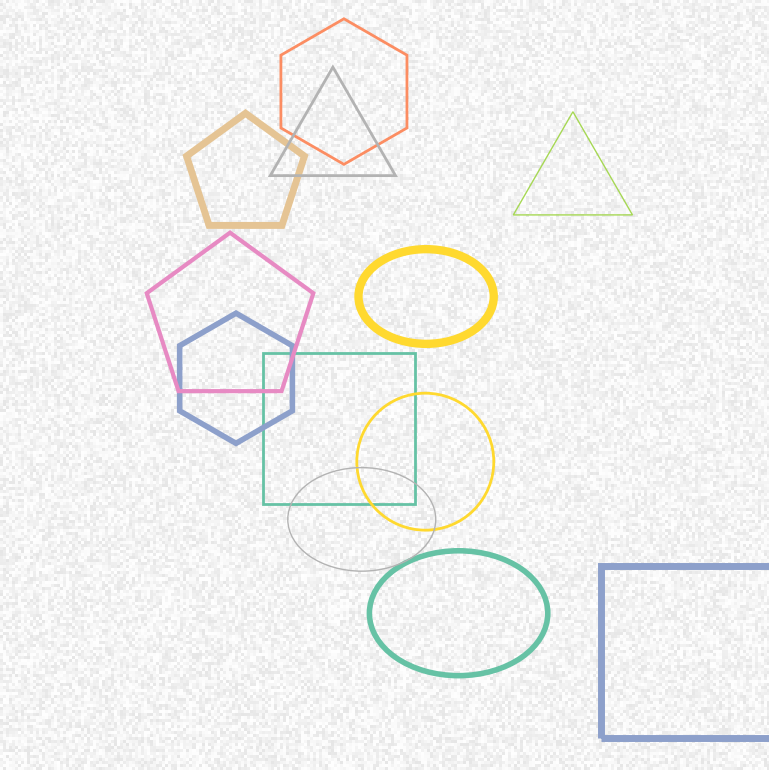[{"shape": "oval", "thickness": 2, "radius": 0.58, "center": [0.596, 0.204]}, {"shape": "square", "thickness": 1, "radius": 0.49, "center": [0.44, 0.444]}, {"shape": "hexagon", "thickness": 1, "radius": 0.47, "center": [0.447, 0.881]}, {"shape": "square", "thickness": 2.5, "radius": 0.56, "center": [0.893, 0.154]}, {"shape": "hexagon", "thickness": 2, "radius": 0.42, "center": [0.307, 0.509]}, {"shape": "pentagon", "thickness": 1.5, "radius": 0.57, "center": [0.299, 0.584]}, {"shape": "triangle", "thickness": 0.5, "radius": 0.45, "center": [0.744, 0.766]}, {"shape": "oval", "thickness": 3, "radius": 0.44, "center": [0.553, 0.615]}, {"shape": "circle", "thickness": 1, "radius": 0.44, "center": [0.552, 0.4]}, {"shape": "pentagon", "thickness": 2.5, "radius": 0.4, "center": [0.319, 0.772]}, {"shape": "oval", "thickness": 0.5, "radius": 0.48, "center": [0.47, 0.325]}, {"shape": "triangle", "thickness": 1, "radius": 0.47, "center": [0.432, 0.819]}]